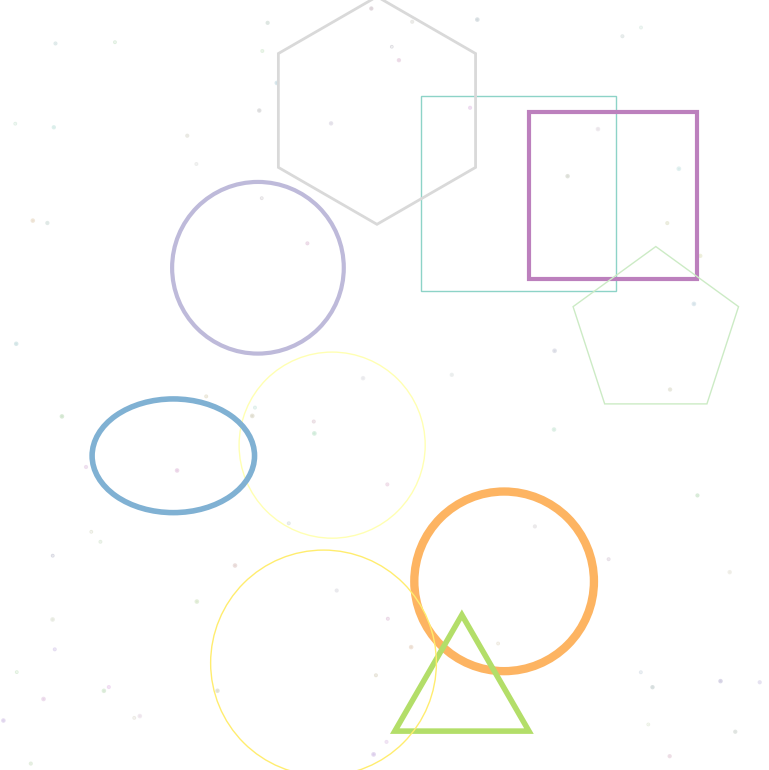[{"shape": "square", "thickness": 0.5, "radius": 0.63, "center": [0.674, 0.749]}, {"shape": "circle", "thickness": 0.5, "radius": 0.6, "center": [0.431, 0.422]}, {"shape": "circle", "thickness": 1.5, "radius": 0.56, "center": [0.335, 0.652]}, {"shape": "oval", "thickness": 2, "radius": 0.53, "center": [0.225, 0.408]}, {"shape": "circle", "thickness": 3, "radius": 0.58, "center": [0.655, 0.245]}, {"shape": "triangle", "thickness": 2, "radius": 0.5, "center": [0.6, 0.101]}, {"shape": "hexagon", "thickness": 1, "radius": 0.74, "center": [0.49, 0.857]}, {"shape": "square", "thickness": 1.5, "radius": 0.54, "center": [0.796, 0.746]}, {"shape": "pentagon", "thickness": 0.5, "radius": 0.56, "center": [0.852, 0.567]}, {"shape": "circle", "thickness": 0.5, "radius": 0.73, "center": [0.42, 0.139]}]